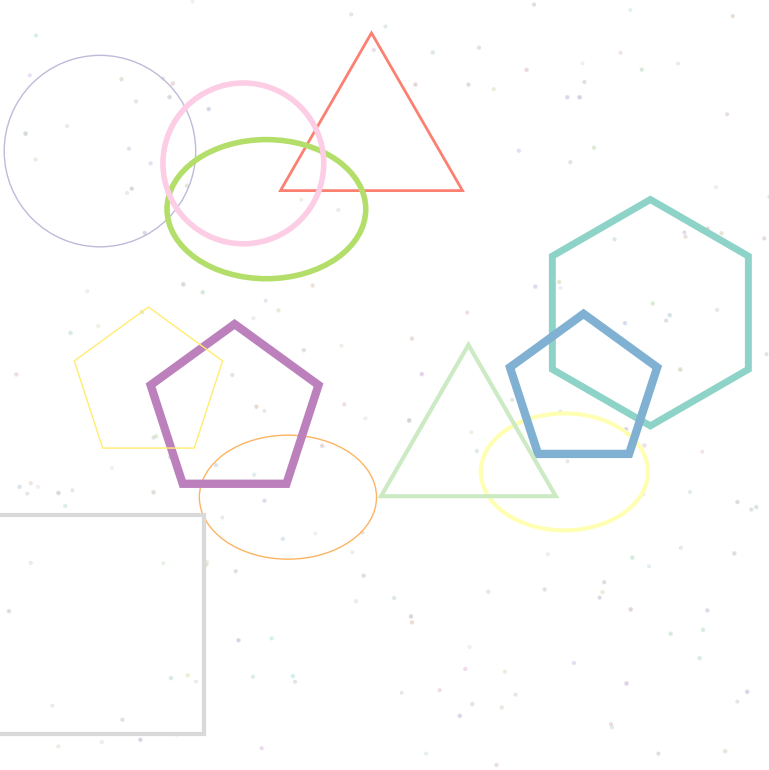[{"shape": "hexagon", "thickness": 2.5, "radius": 0.73, "center": [0.845, 0.594]}, {"shape": "oval", "thickness": 1.5, "radius": 0.54, "center": [0.733, 0.387]}, {"shape": "circle", "thickness": 0.5, "radius": 0.62, "center": [0.13, 0.804]}, {"shape": "triangle", "thickness": 1, "radius": 0.68, "center": [0.482, 0.821]}, {"shape": "pentagon", "thickness": 3, "radius": 0.5, "center": [0.758, 0.492]}, {"shape": "oval", "thickness": 0.5, "radius": 0.58, "center": [0.374, 0.354]}, {"shape": "oval", "thickness": 2, "radius": 0.65, "center": [0.346, 0.728]}, {"shape": "circle", "thickness": 2, "radius": 0.52, "center": [0.316, 0.788]}, {"shape": "square", "thickness": 1.5, "radius": 0.71, "center": [0.122, 0.189]}, {"shape": "pentagon", "thickness": 3, "radius": 0.57, "center": [0.305, 0.464]}, {"shape": "triangle", "thickness": 1.5, "radius": 0.66, "center": [0.608, 0.421]}, {"shape": "pentagon", "thickness": 0.5, "radius": 0.51, "center": [0.193, 0.5]}]